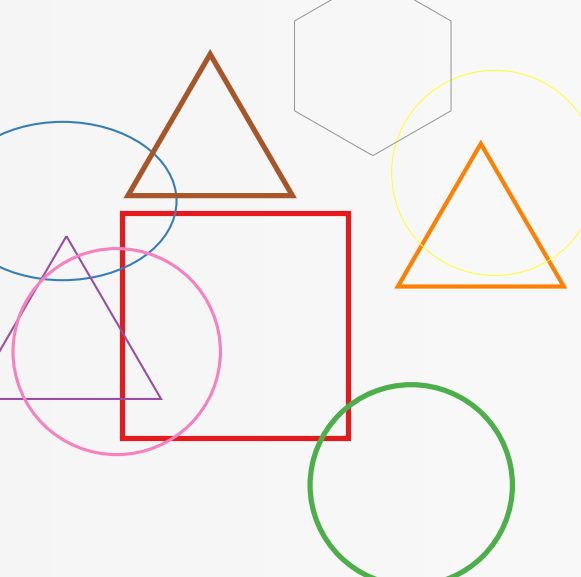[{"shape": "square", "thickness": 2.5, "radius": 0.97, "center": [0.405, 0.436]}, {"shape": "oval", "thickness": 1, "radius": 0.98, "center": [0.108, 0.651]}, {"shape": "circle", "thickness": 2.5, "radius": 0.87, "center": [0.708, 0.159]}, {"shape": "triangle", "thickness": 1, "radius": 0.94, "center": [0.114, 0.402]}, {"shape": "triangle", "thickness": 2, "radius": 0.82, "center": [0.827, 0.585]}, {"shape": "circle", "thickness": 0.5, "radius": 0.89, "center": [0.851, 0.7]}, {"shape": "triangle", "thickness": 2.5, "radius": 0.82, "center": [0.362, 0.742]}, {"shape": "circle", "thickness": 1.5, "radius": 0.89, "center": [0.201, 0.39]}, {"shape": "hexagon", "thickness": 0.5, "radius": 0.78, "center": [0.641, 0.885]}]